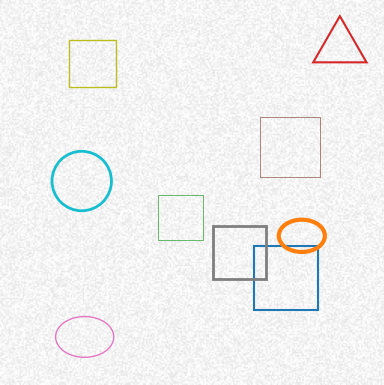[{"shape": "square", "thickness": 1.5, "radius": 0.42, "center": [0.743, 0.279]}, {"shape": "oval", "thickness": 3, "radius": 0.3, "center": [0.784, 0.387]}, {"shape": "square", "thickness": 0.5, "radius": 0.29, "center": [0.469, 0.434]}, {"shape": "triangle", "thickness": 1.5, "radius": 0.4, "center": [0.883, 0.878]}, {"shape": "square", "thickness": 0.5, "radius": 0.38, "center": [0.753, 0.618]}, {"shape": "oval", "thickness": 1, "radius": 0.38, "center": [0.22, 0.125]}, {"shape": "square", "thickness": 2, "radius": 0.34, "center": [0.623, 0.343]}, {"shape": "square", "thickness": 1, "radius": 0.3, "center": [0.241, 0.835]}, {"shape": "circle", "thickness": 2, "radius": 0.39, "center": [0.212, 0.53]}]